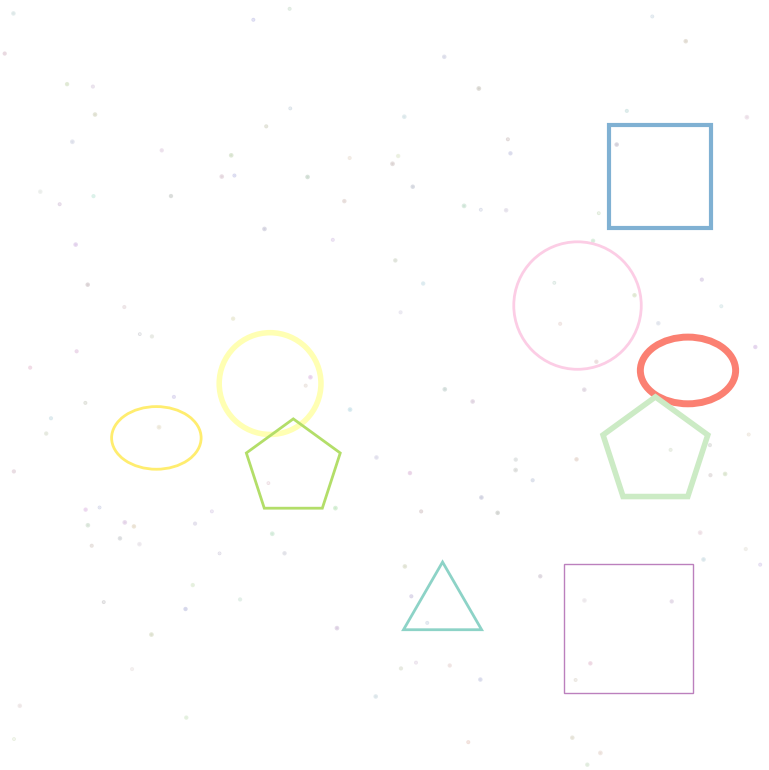[{"shape": "triangle", "thickness": 1, "radius": 0.29, "center": [0.575, 0.211]}, {"shape": "circle", "thickness": 2, "radius": 0.33, "center": [0.351, 0.502]}, {"shape": "oval", "thickness": 2.5, "radius": 0.31, "center": [0.893, 0.519]}, {"shape": "square", "thickness": 1.5, "radius": 0.33, "center": [0.857, 0.771]}, {"shape": "pentagon", "thickness": 1, "radius": 0.32, "center": [0.381, 0.392]}, {"shape": "circle", "thickness": 1, "radius": 0.41, "center": [0.75, 0.603]}, {"shape": "square", "thickness": 0.5, "radius": 0.42, "center": [0.816, 0.184]}, {"shape": "pentagon", "thickness": 2, "radius": 0.36, "center": [0.851, 0.413]}, {"shape": "oval", "thickness": 1, "radius": 0.29, "center": [0.203, 0.431]}]